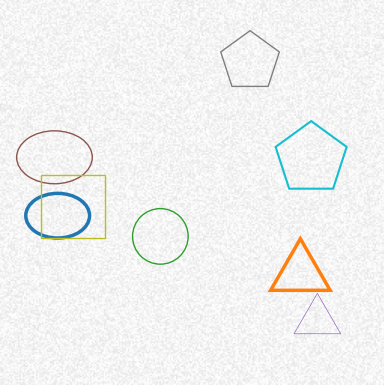[{"shape": "oval", "thickness": 2.5, "radius": 0.41, "center": [0.15, 0.44]}, {"shape": "triangle", "thickness": 2.5, "radius": 0.45, "center": [0.78, 0.291]}, {"shape": "circle", "thickness": 1, "radius": 0.36, "center": [0.417, 0.386]}, {"shape": "triangle", "thickness": 0.5, "radius": 0.35, "center": [0.824, 0.168]}, {"shape": "oval", "thickness": 1, "radius": 0.49, "center": [0.141, 0.591]}, {"shape": "pentagon", "thickness": 1, "radius": 0.4, "center": [0.649, 0.84]}, {"shape": "square", "thickness": 1, "radius": 0.41, "center": [0.19, 0.464]}, {"shape": "pentagon", "thickness": 1.5, "radius": 0.49, "center": [0.808, 0.588]}]